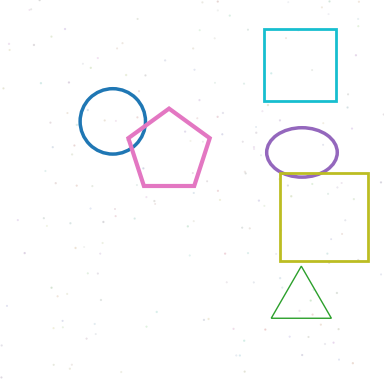[{"shape": "circle", "thickness": 2.5, "radius": 0.42, "center": [0.293, 0.685]}, {"shape": "triangle", "thickness": 1, "radius": 0.45, "center": [0.783, 0.218]}, {"shape": "oval", "thickness": 2.5, "radius": 0.46, "center": [0.784, 0.604]}, {"shape": "pentagon", "thickness": 3, "radius": 0.56, "center": [0.439, 0.607]}, {"shape": "square", "thickness": 2, "radius": 0.57, "center": [0.842, 0.436]}, {"shape": "square", "thickness": 2, "radius": 0.47, "center": [0.78, 0.832]}]